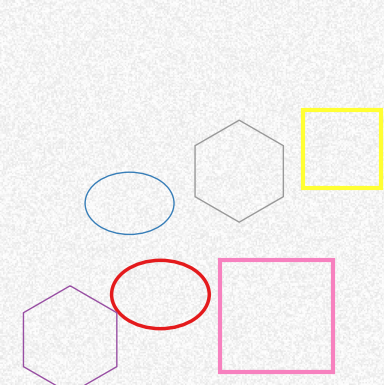[{"shape": "oval", "thickness": 2.5, "radius": 0.63, "center": [0.417, 0.235]}, {"shape": "oval", "thickness": 1, "radius": 0.58, "center": [0.337, 0.472]}, {"shape": "hexagon", "thickness": 1, "radius": 0.7, "center": [0.182, 0.118]}, {"shape": "square", "thickness": 3, "radius": 0.51, "center": [0.889, 0.614]}, {"shape": "square", "thickness": 3, "radius": 0.73, "center": [0.718, 0.179]}, {"shape": "hexagon", "thickness": 1, "radius": 0.66, "center": [0.621, 0.555]}]